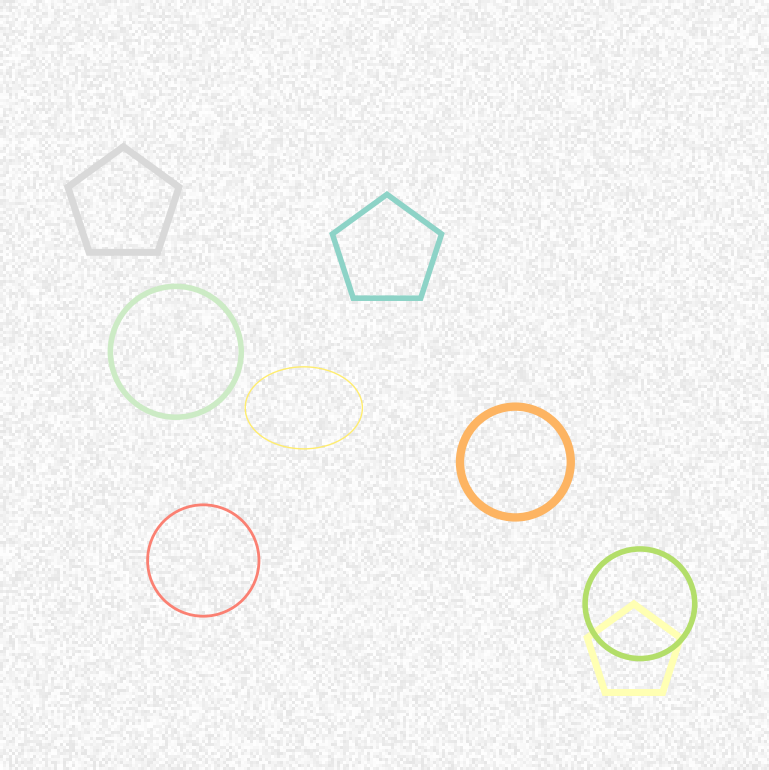[{"shape": "pentagon", "thickness": 2, "radius": 0.37, "center": [0.503, 0.673]}, {"shape": "pentagon", "thickness": 2.5, "radius": 0.32, "center": [0.823, 0.152]}, {"shape": "circle", "thickness": 1, "radius": 0.36, "center": [0.264, 0.272]}, {"shape": "circle", "thickness": 3, "radius": 0.36, "center": [0.669, 0.4]}, {"shape": "circle", "thickness": 2, "radius": 0.36, "center": [0.831, 0.216]}, {"shape": "pentagon", "thickness": 2.5, "radius": 0.38, "center": [0.16, 0.734]}, {"shape": "circle", "thickness": 2, "radius": 0.42, "center": [0.228, 0.543]}, {"shape": "oval", "thickness": 0.5, "radius": 0.38, "center": [0.395, 0.47]}]